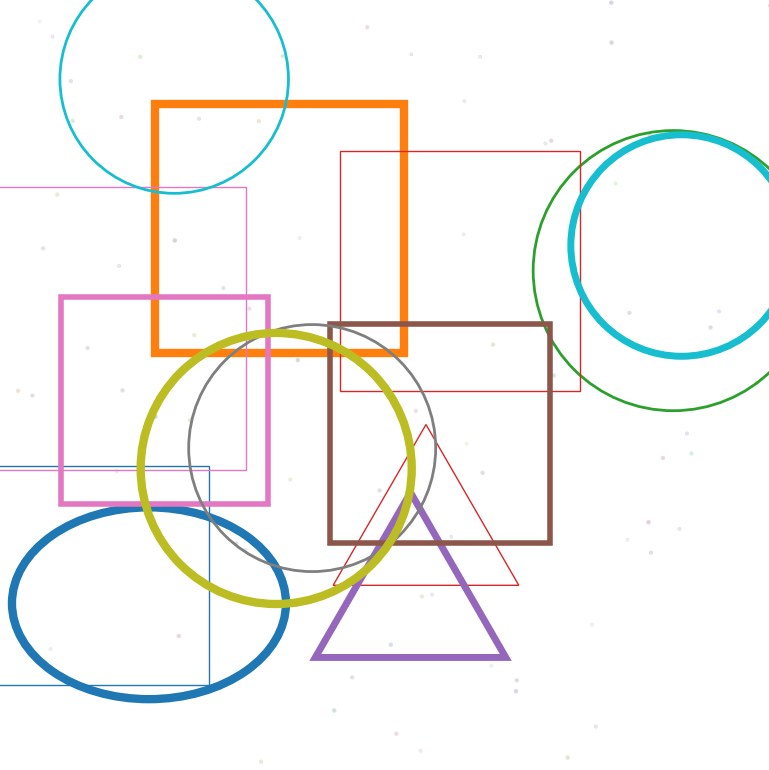[{"shape": "square", "thickness": 0.5, "radius": 0.71, "center": [0.13, 0.253]}, {"shape": "oval", "thickness": 3, "radius": 0.89, "center": [0.193, 0.217]}, {"shape": "square", "thickness": 3, "radius": 0.81, "center": [0.364, 0.704]}, {"shape": "circle", "thickness": 1, "radius": 0.91, "center": [0.874, 0.649]}, {"shape": "square", "thickness": 0.5, "radius": 0.78, "center": [0.597, 0.648]}, {"shape": "triangle", "thickness": 0.5, "radius": 0.7, "center": [0.553, 0.309]}, {"shape": "triangle", "thickness": 2.5, "radius": 0.71, "center": [0.533, 0.218]}, {"shape": "square", "thickness": 2, "radius": 0.71, "center": [0.571, 0.437]}, {"shape": "square", "thickness": 2, "radius": 0.67, "center": [0.214, 0.48]}, {"shape": "square", "thickness": 0.5, "radius": 0.92, "center": [0.136, 0.573]}, {"shape": "circle", "thickness": 1, "radius": 0.8, "center": [0.405, 0.418]}, {"shape": "circle", "thickness": 3, "radius": 0.88, "center": [0.359, 0.392]}, {"shape": "circle", "thickness": 2.5, "radius": 0.72, "center": [0.885, 0.681]}, {"shape": "circle", "thickness": 1, "radius": 0.74, "center": [0.226, 0.897]}]